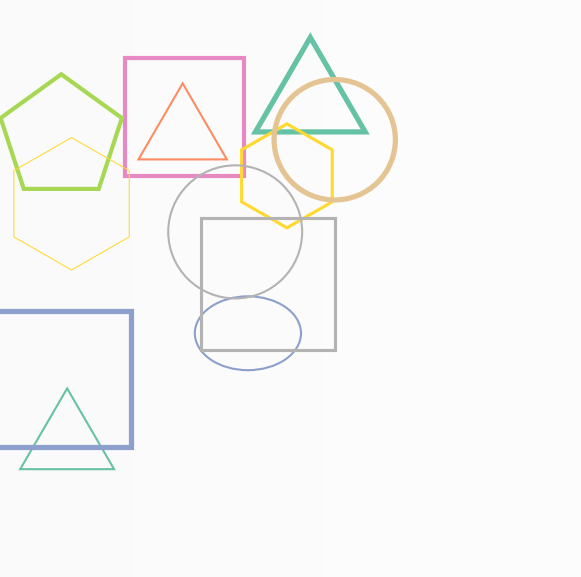[{"shape": "triangle", "thickness": 2.5, "radius": 0.55, "center": [0.534, 0.825]}, {"shape": "triangle", "thickness": 1, "radius": 0.47, "center": [0.116, 0.233]}, {"shape": "triangle", "thickness": 1, "radius": 0.44, "center": [0.314, 0.767]}, {"shape": "oval", "thickness": 1, "radius": 0.46, "center": [0.427, 0.422]}, {"shape": "square", "thickness": 2.5, "radius": 0.59, "center": [0.107, 0.343]}, {"shape": "square", "thickness": 2, "radius": 0.51, "center": [0.318, 0.797]}, {"shape": "pentagon", "thickness": 2, "radius": 0.55, "center": [0.105, 0.761]}, {"shape": "hexagon", "thickness": 1.5, "radius": 0.45, "center": [0.494, 0.695]}, {"shape": "hexagon", "thickness": 0.5, "radius": 0.57, "center": [0.123, 0.646]}, {"shape": "circle", "thickness": 2.5, "radius": 0.52, "center": [0.576, 0.757]}, {"shape": "square", "thickness": 1.5, "radius": 0.57, "center": [0.461, 0.507]}, {"shape": "circle", "thickness": 1, "radius": 0.58, "center": [0.405, 0.598]}]